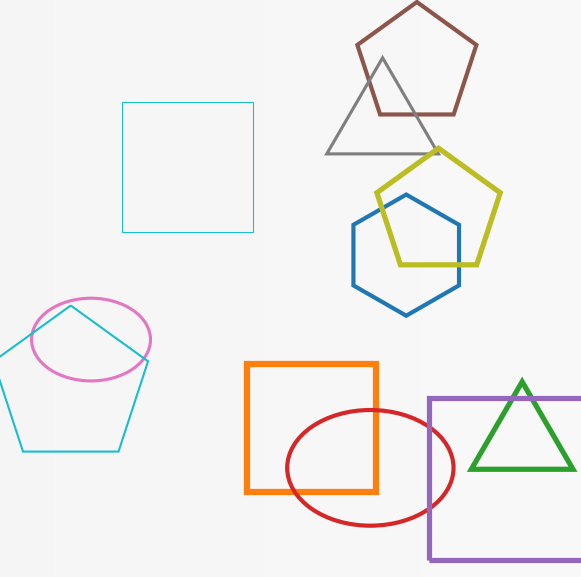[{"shape": "hexagon", "thickness": 2, "radius": 0.52, "center": [0.699, 0.557]}, {"shape": "square", "thickness": 3, "radius": 0.55, "center": [0.535, 0.259]}, {"shape": "triangle", "thickness": 2.5, "radius": 0.51, "center": [0.898, 0.237]}, {"shape": "oval", "thickness": 2, "radius": 0.72, "center": [0.637, 0.189]}, {"shape": "square", "thickness": 2.5, "radius": 0.7, "center": [0.877, 0.169]}, {"shape": "pentagon", "thickness": 2, "radius": 0.54, "center": [0.717, 0.888]}, {"shape": "oval", "thickness": 1.5, "radius": 0.51, "center": [0.157, 0.411]}, {"shape": "triangle", "thickness": 1.5, "radius": 0.55, "center": [0.658, 0.788]}, {"shape": "pentagon", "thickness": 2.5, "radius": 0.56, "center": [0.754, 0.631]}, {"shape": "square", "thickness": 0.5, "radius": 0.56, "center": [0.323, 0.71]}, {"shape": "pentagon", "thickness": 1, "radius": 0.7, "center": [0.122, 0.33]}]